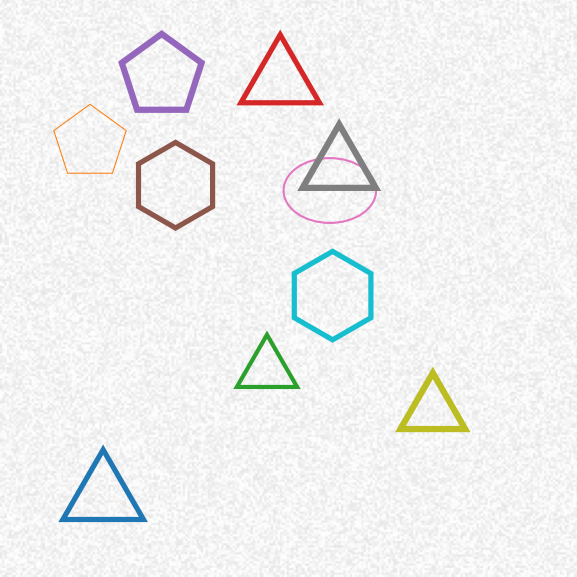[{"shape": "triangle", "thickness": 2.5, "radius": 0.4, "center": [0.179, 0.14]}, {"shape": "pentagon", "thickness": 0.5, "radius": 0.33, "center": [0.156, 0.753]}, {"shape": "triangle", "thickness": 2, "radius": 0.3, "center": [0.462, 0.359]}, {"shape": "triangle", "thickness": 2.5, "radius": 0.39, "center": [0.485, 0.86]}, {"shape": "pentagon", "thickness": 3, "radius": 0.36, "center": [0.28, 0.868]}, {"shape": "hexagon", "thickness": 2.5, "radius": 0.37, "center": [0.304, 0.678]}, {"shape": "oval", "thickness": 1, "radius": 0.4, "center": [0.571, 0.669]}, {"shape": "triangle", "thickness": 3, "radius": 0.37, "center": [0.587, 0.71]}, {"shape": "triangle", "thickness": 3, "radius": 0.32, "center": [0.749, 0.289]}, {"shape": "hexagon", "thickness": 2.5, "radius": 0.38, "center": [0.576, 0.487]}]